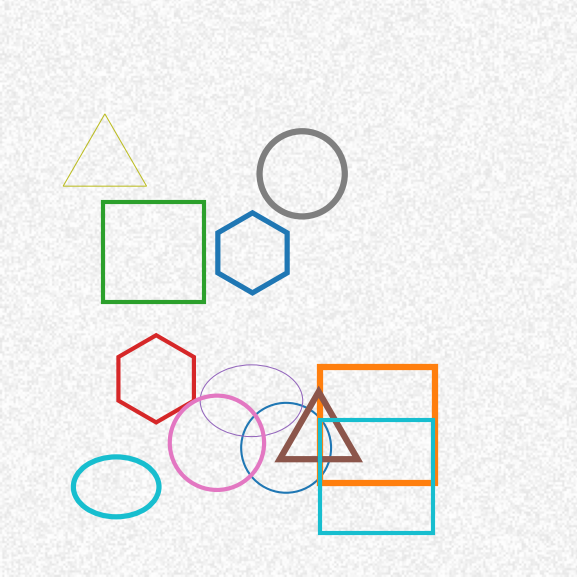[{"shape": "hexagon", "thickness": 2.5, "radius": 0.35, "center": [0.437, 0.561]}, {"shape": "circle", "thickness": 1, "radius": 0.39, "center": [0.495, 0.224]}, {"shape": "square", "thickness": 3, "radius": 0.5, "center": [0.653, 0.263]}, {"shape": "square", "thickness": 2, "radius": 0.43, "center": [0.266, 0.562]}, {"shape": "hexagon", "thickness": 2, "radius": 0.38, "center": [0.27, 0.343]}, {"shape": "oval", "thickness": 0.5, "radius": 0.44, "center": [0.435, 0.305]}, {"shape": "triangle", "thickness": 3, "radius": 0.39, "center": [0.552, 0.243]}, {"shape": "circle", "thickness": 2, "radius": 0.41, "center": [0.376, 0.232]}, {"shape": "circle", "thickness": 3, "radius": 0.37, "center": [0.523, 0.698]}, {"shape": "triangle", "thickness": 0.5, "radius": 0.42, "center": [0.182, 0.718]}, {"shape": "oval", "thickness": 2.5, "radius": 0.37, "center": [0.201, 0.156]}, {"shape": "square", "thickness": 2, "radius": 0.49, "center": [0.652, 0.174]}]